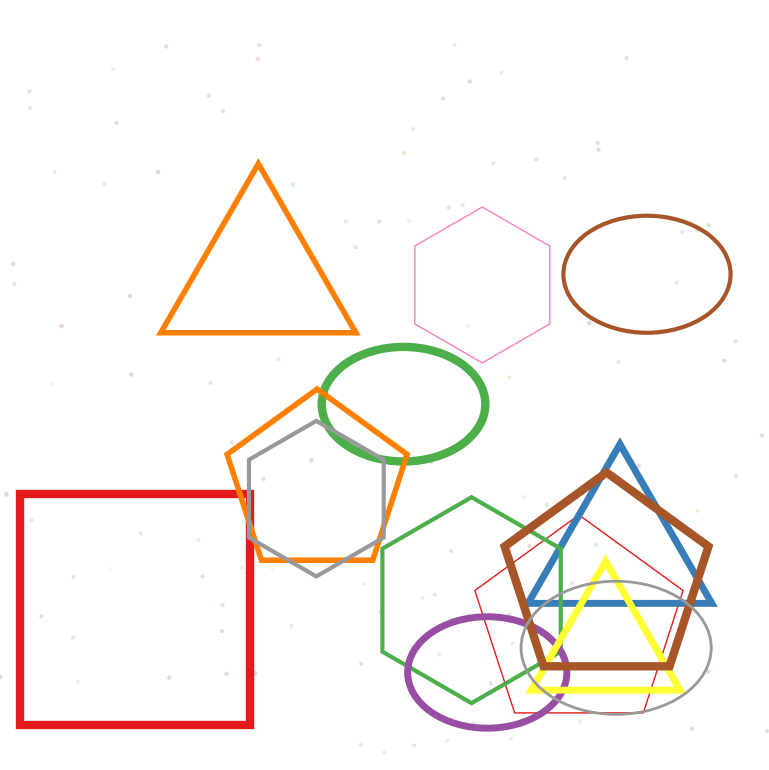[{"shape": "square", "thickness": 3, "radius": 0.75, "center": [0.175, 0.208]}, {"shape": "pentagon", "thickness": 0.5, "radius": 0.71, "center": [0.752, 0.189]}, {"shape": "triangle", "thickness": 2.5, "radius": 0.69, "center": [0.805, 0.285]}, {"shape": "hexagon", "thickness": 1.5, "radius": 0.67, "center": [0.612, 0.221]}, {"shape": "oval", "thickness": 3, "radius": 0.53, "center": [0.524, 0.475]}, {"shape": "oval", "thickness": 2.5, "radius": 0.52, "center": [0.633, 0.127]}, {"shape": "pentagon", "thickness": 2, "radius": 0.61, "center": [0.412, 0.372]}, {"shape": "triangle", "thickness": 2, "radius": 0.73, "center": [0.336, 0.641]}, {"shape": "triangle", "thickness": 2.5, "radius": 0.56, "center": [0.787, 0.159]}, {"shape": "oval", "thickness": 1.5, "radius": 0.54, "center": [0.84, 0.644]}, {"shape": "pentagon", "thickness": 3, "radius": 0.7, "center": [0.788, 0.247]}, {"shape": "hexagon", "thickness": 0.5, "radius": 0.51, "center": [0.626, 0.63]}, {"shape": "hexagon", "thickness": 1.5, "radius": 0.51, "center": [0.411, 0.352]}, {"shape": "oval", "thickness": 1, "radius": 0.62, "center": [0.8, 0.159]}]